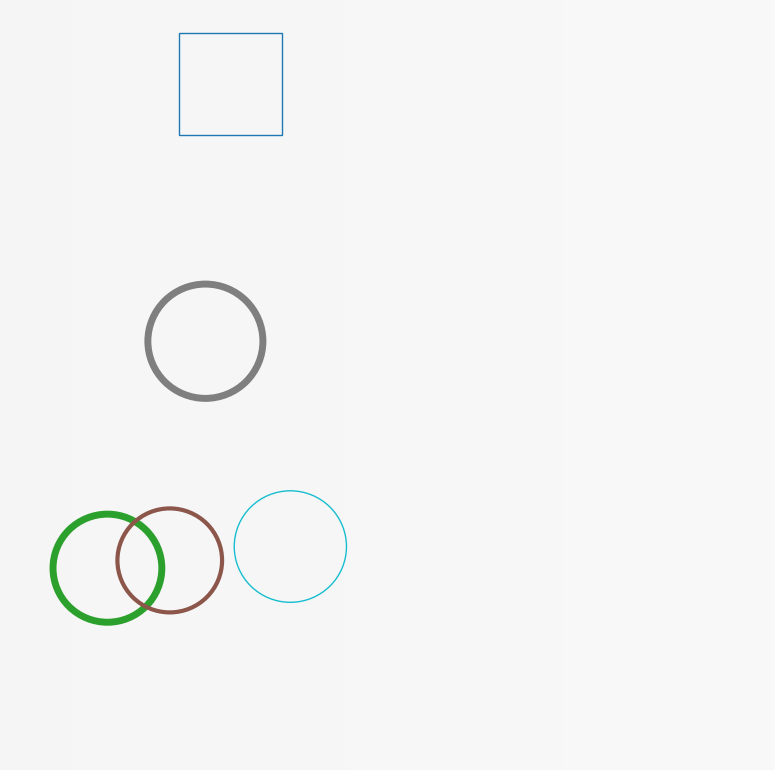[{"shape": "square", "thickness": 0.5, "radius": 0.33, "center": [0.297, 0.891]}, {"shape": "circle", "thickness": 2.5, "radius": 0.35, "center": [0.139, 0.262]}, {"shape": "circle", "thickness": 1.5, "radius": 0.34, "center": [0.219, 0.272]}, {"shape": "circle", "thickness": 2.5, "radius": 0.37, "center": [0.265, 0.557]}, {"shape": "circle", "thickness": 0.5, "radius": 0.36, "center": [0.375, 0.29]}]